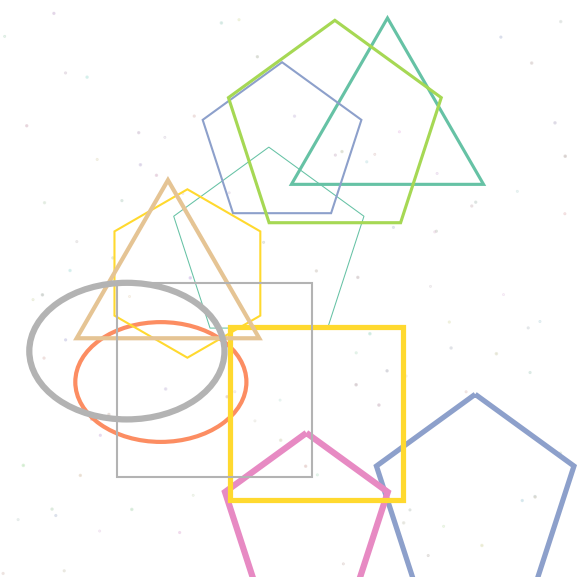[{"shape": "pentagon", "thickness": 0.5, "radius": 0.87, "center": [0.466, 0.571]}, {"shape": "triangle", "thickness": 1.5, "radius": 0.96, "center": [0.671, 0.776]}, {"shape": "oval", "thickness": 2, "radius": 0.74, "center": [0.279, 0.338]}, {"shape": "pentagon", "thickness": 2.5, "radius": 0.9, "center": [0.823, 0.137]}, {"shape": "pentagon", "thickness": 1, "radius": 0.72, "center": [0.488, 0.747]}, {"shape": "pentagon", "thickness": 3, "radius": 0.74, "center": [0.531, 0.101]}, {"shape": "pentagon", "thickness": 1.5, "radius": 0.97, "center": [0.58, 0.77]}, {"shape": "hexagon", "thickness": 1, "radius": 0.73, "center": [0.324, 0.526]}, {"shape": "square", "thickness": 2.5, "radius": 0.75, "center": [0.548, 0.284]}, {"shape": "triangle", "thickness": 2, "radius": 0.91, "center": [0.291, 0.505]}, {"shape": "oval", "thickness": 3, "radius": 0.84, "center": [0.22, 0.391]}, {"shape": "square", "thickness": 1, "radius": 0.84, "center": [0.371, 0.341]}]